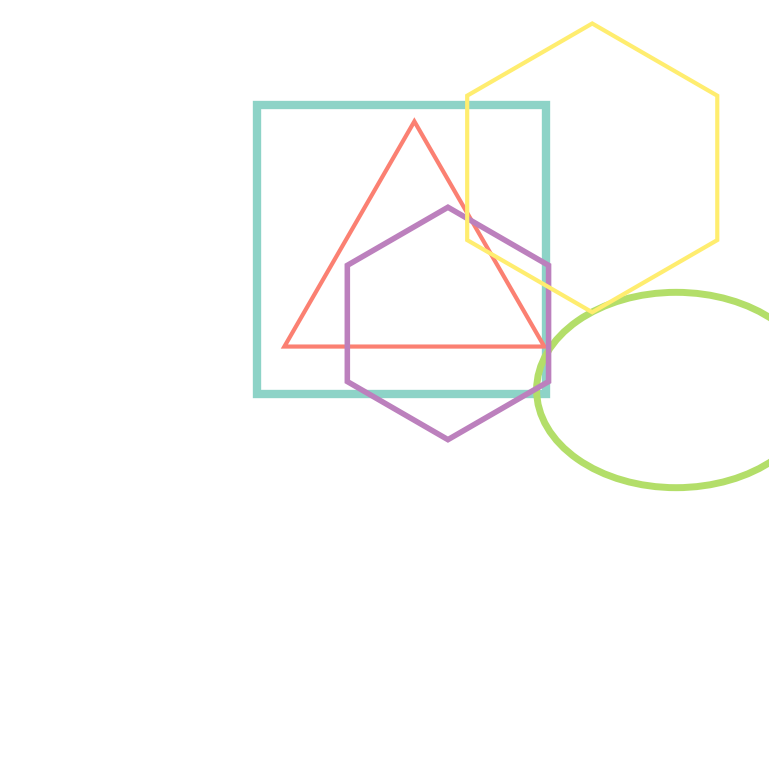[{"shape": "square", "thickness": 3, "radius": 0.94, "center": [0.522, 0.676]}, {"shape": "triangle", "thickness": 1.5, "radius": 0.97, "center": [0.538, 0.647]}, {"shape": "oval", "thickness": 2.5, "radius": 0.91, "center": [0.878, 0.494]}, {"shape": "hexagon", "thickness": 2, "radius": 0.75, "center": [0.582, 0.58]}, {"shape": "hexagon", "thickness": 1.5, "radius": 0.94, "center": [0.769, 0.782]}]